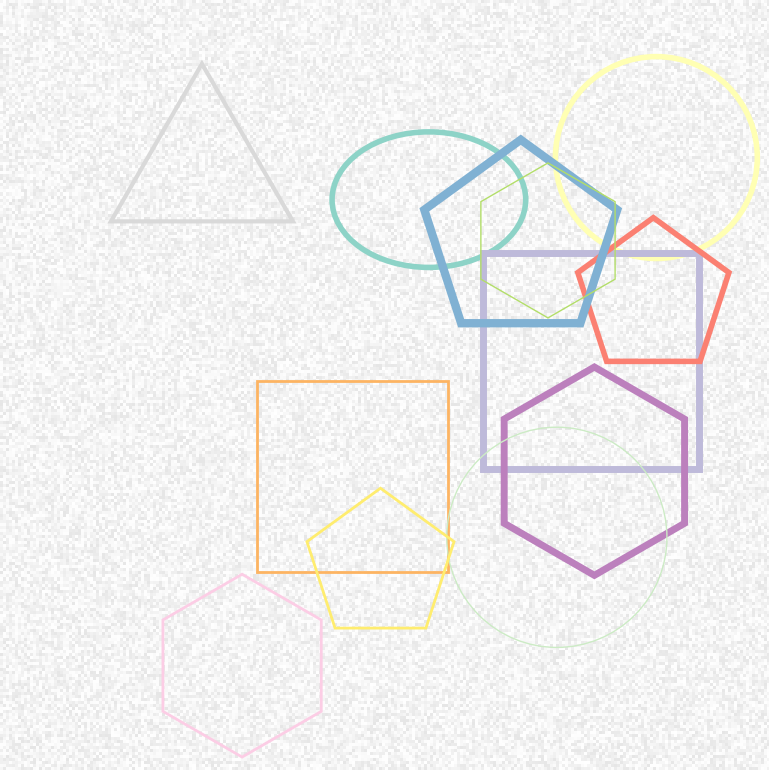[{"shape": "oval", "thickness": 2, "radius": 0.63, "center": [0.557, 0.741]}, {"shape": "circle", "thickness": 2, "radius": 0.66, "center": [0.852, 0.795]}, {"shape": "square", "thickness": 2.5, "radius": 0.7, "center": [0.768, 0.531]}, {"shape": "pentagon", "thickness": 2, "radius": 0.52, "center": [0.849, 0.614]}, {"shape": "pentagon", "thickness": 3, "radius": 0.66, "center": [0.676, 0.687]}, {"shape": "square", "thickness": 1, "radius": 0.62, "center": [0.457, 0.381]}, {"shape": "hexagon", "thickness": 0.5, "radius": 0.5, "center": [0.712, 0.688]}, {"shape": "hexagon", "thickness": 1, "radius": 0.59, "center": [0.314, 0.136]}, {"shape": "triangle", "thickness": 1.5, "radius": 0.68, "center": [0.262, 0.781]}, {"shape": "hexagon", "thickness": 2.5, "radius": 0.68, "center": [0.772, 0.388]}, {"shape": "circle", "thickness": 0.5, "radius": 0.71, "center": [0.723, 0.302]}, {"shape": "pentagon", "thickness": 1, "radius": 0.5, "center": [0.494, 0.266]}]